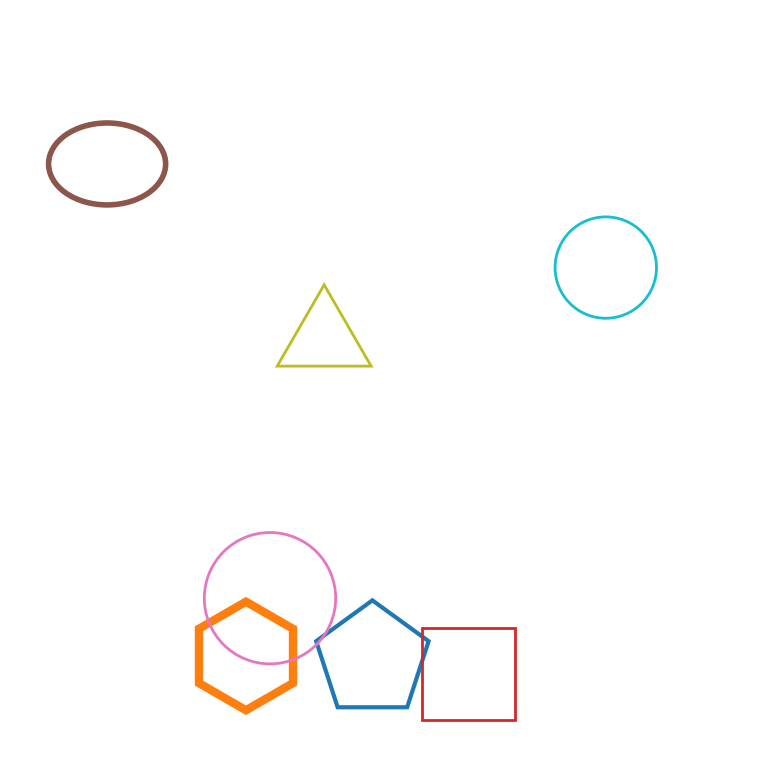[{"shape": "pentagon", "thickness": 1.5, "radius": 0.38, "center": [0.484, 0.144]}, {"shape": "hexagon", "thickness": 3, "radius": 0.35, "center": [0.319, 0.148]}, {"shape": "square", "thickness": 1, "radius": 0.3, "center": [0.608, 0.125]}, {"shape": "oval", "thickness": 2, "radius": 0.38, "center": [0.139, 0.787]}, {"shape": "circle", "thickness": 1, "radius": 0.43, "center": [0.351, 0.223]}, {"shape": "triangle", "thickness": 1, "radius": 0.35, "center": [0.421, 0.56]}, {"shape": "circle", "thickness": 1, "radius": 0.33, "center": [0.787, 0.653]}]